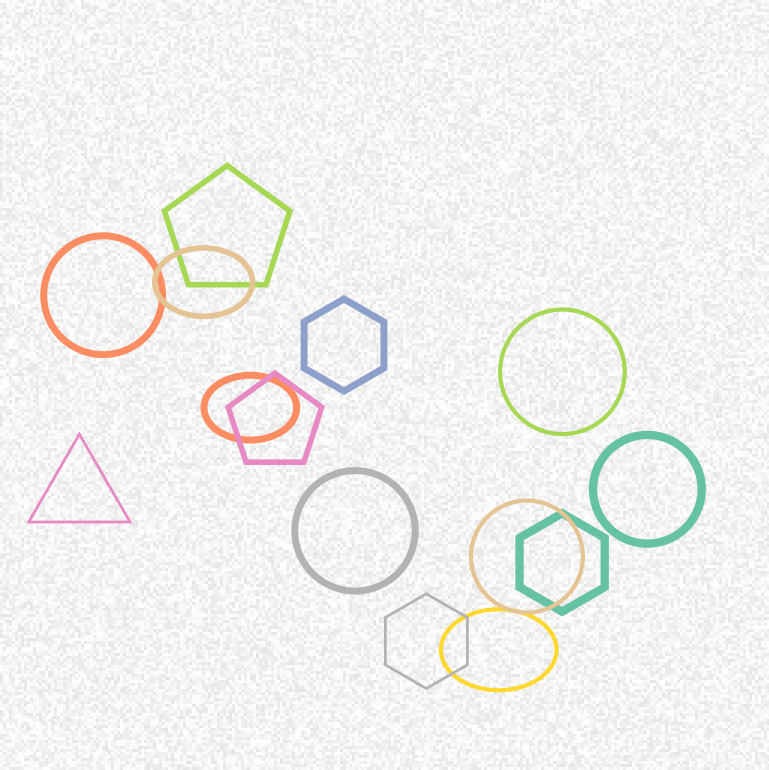[{"shape": "hexagon", "thickness": 3, "radius": 0.32, "center": [0.73, 0.269]}, {"shape": "circle", "thickness": 3, "radius": 0.35, "center": [0.841, 0.365]}, {"shape": "circle", "thickness": 2.5, "radius": 0.39, "center": [0.134, 0.617]}, {"shape": "oval", "thickness": 2.5, "radius": 0.3, "center": [0.325, 0.471]}, {"shape": "hexagon", "thickness": 2.5, "radius": 0.3, "center": [0.447, 0.552]}, {"shape": "triangle", "thickness": 1, "radius": 0.38, "center": [0.103, 0.36]}, {"shape": "pentagon", "thickness": 2, "radius": 0.32, "center": [0.357, 0.451]}, {"shape": "circle", "thickness": 1.5, "radius": 0.4, "center": [0.73, 0.517]}, {"shape": "pentagon", "thickness": 2, "radius": 0.43, "center": [0.295, 0.699]}, {"shape": "oval", "thickness": 1.5, "radius": 0.38, "center": [0.648, 0.156]}, {"shape": "circle", "thickness": 1.5, "radius": 0.36, "center": [0.684, 0.277]}, {"shape": "oval", "thickness": 2, "radius": 0.32, "center": [0.264, 0.634]}, {"shape": "circle", "thickness": 2.5, "radius": 0.39, "center": [0.461, 0.311]}, {"shape": "hexagon", "thickness": 1, "radius": 0.31, "center": [0.554, 0.167]}]